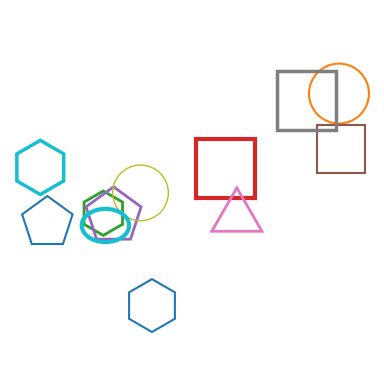[{"shape": "hexagon", "thickness": 1.5, "radius": 0.34, "center": [0.395, 0.206]}, {"shape": "pentagon", "thickness": 1.5, "radius": 0.34, "center": [0.123, 0.422]}, {"shape": "circle", "thickness": 1.5, "radius": 0.39, "center": [0.88, 0.757]}, {"shape": "hexagon", "thickness": 2, "radius": 0.29, "center": [0.268, 0.446]}, {"shape": "square", "thickness": 3, "radius": 0.39, "center": [0.586, 0.563]}, {"shape": "pentagon", "thickness": 2, "radius": 0.38, "center": [0.295, 0.44]}, {"shape": "square", "thickness": 1.5, "radius": 0.32, "center": [0.886, 0.613]}, {"shape": "triangle", "thickness": 2, "radius": 0.38, "center": [0.615, 0.437]}, {"shape": "square", "thickness": 2.5, "radius": 0.38, "center": [0.796, 0.74]}, {"shape": "circle", "thickness": 1, "radius": 0.36, "center": [0.365, 0.499]}, {"shape": "oval", "thickness": 3, "radius": 0.31, "center": [0.274, 0.414]}, {"shape": "hexagon", "thickness": 2.5, "radius": 0.35, "center": [0.105, 0.565]}]